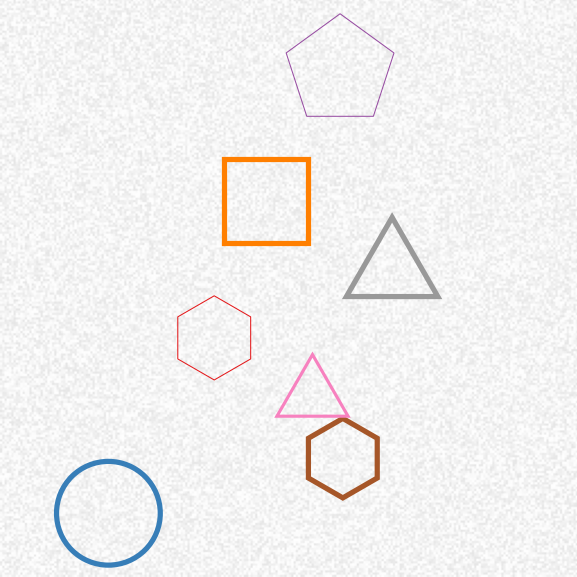[{"shape": "hexagon", "thickness": 0.5, "radius": 0.36, "center": [0.371, 0.414]}, {"shape": "circle", "thickness": 2.5, "radius": 0.45, "center": [0.188, 0.11]}, {"shape": "pentagon", "thickness": 0.5, "radius": 0.49, "center": [0.589, 0.877]}, {"shape": "square", "thickness": 2.5, "radius": 0.36, "center": [0.461, 0.651]}, {"shape": "hexagon", "thickness": 2.5, "radius": 0.34, "center": [0.594, 0.206]}, {"shape": "triangle", "thickness": 1.5, "radius": 0.36, "center": [0.541, 0.314]}, {"shape": "triangle", "thickness": 2.5, "radius": 0.46, "center": [0.679, 0.531]}]